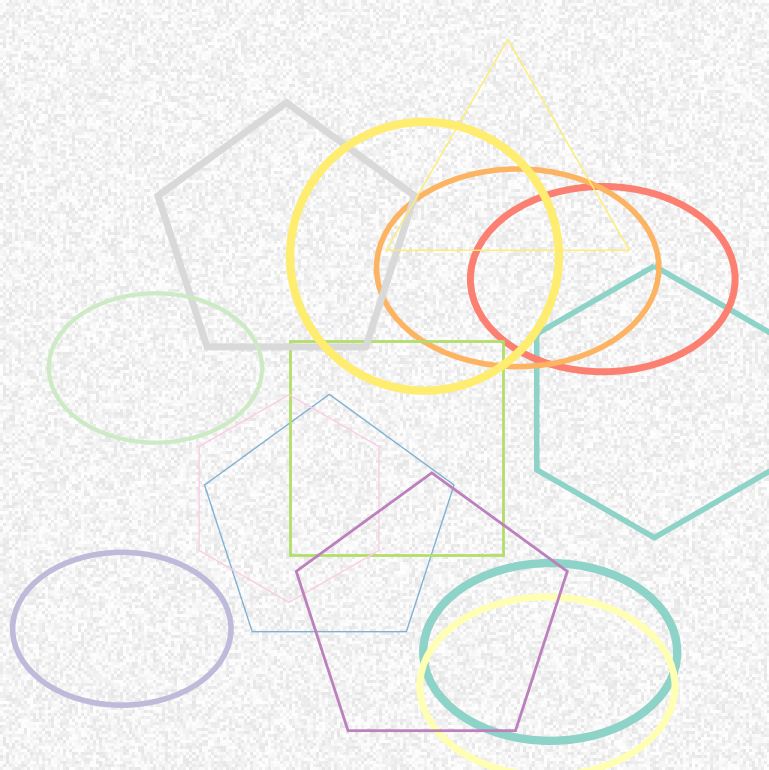[{"shape": "hexagon", "thickness": 2, "radius": 0.88, "center": [0.85, 0.478]}, {"shape": "oval", "thickness": 3, "radius": 0.82, "center": [0.715, 0.153]}, {"shape": "oval", "thickness": 2.5, "radius": 0.83, "center": [0.711, 0.109]}, {"shape": "oval", "thickness": 2, "radius": 0.71, "center": [0.158, 0.183]}, {"shape": "oval", "thickness": 2.5, "radius": 0.86, "center": [0.783, 0.638]}, {"shape": "pentagon", "thickness": 0.5, "radius": 0.85, "center": [0.428, 0.317]}, {"shape": "oval", "thickness": 2, "radius": 0.92, "center": [0.672, 0.652]}, {"shape": "square", "thickness": 1, "radius": 0.69, "center": [0.515, 0.418]}, {"shape": "hexagon", "thickness": 0.5, "radius": 0.67, "center": [0.375, 0.353]}, {"shape": "pentagon", "thickness": 2.5, "radius": 0.88, "center": [0.372, 0.691]}, {"shape": "pentagon", "thickness": 1, "radius": 0.93, "center": [0.561, 0.201]}, {"shape": "oval", "thickness": 1.5, "radius": 0.69, "center": [0.202, 0.522]}, {"shape": "circle", "thickness": 3, "radius": 0.87, "center": [0.551, 0.667]}, {"shape": "triangle", "thickness": 0.5, "radius": 0.91, "center": [0.659, 0.766]}]